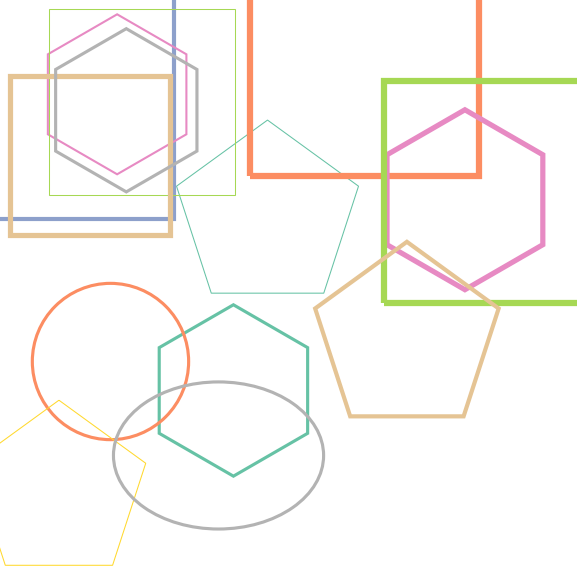[{"shape": "hexagon", "thickness": 1.5, "radius": 0.74, "center": [0.404, 0.323]}, {"shape": "pentagon", "thickness": 0.5, "radius": 0.83, "center": [0.463, 0.626]}, {"shape": "circle", "thickness": 1.5, "radius": 0.68, "center": [0.191, 0.373]}, {"shape": "square", "thickness": 3, "radius": 0.99, "center": [0.631, 0.892]}, {"shape": "square", "thickness": 2, "radius": 1.0, "center": [0.103, 0.819]}, {"shape": "hexagon", "thickness": 1, "radius": 0.69, "center": [0.203, 0.836]}, {"shape": "hexagon", "thickness": 2.5, "radius": 0.78, "center": [0.805, 0.653]}, {"shape": "square", "thickness": 3, "radius": 0.96, "center": [0.858, 0.667]}, {"shape": "square", "thickness": 0.5, "radius": 0.81, "center": [0.246, 0.822]}, {"shape": "pentagon", "thickness": 0.5, "radius": 0.79, "center": [0.102, 0.148]}, {"shape": "pentagon", "thickness": 2, "radius": 0.84, "center": [0.705, 0.413]}, {"shape": "square", "thickness": 2.5, "radius": 0.69, "center": [0.155, 0.73]}, {"shape": "hexagon", "thickness": 1.5, "radius": 0.71, "center": [0.219, 0.808]}, {"shape": "oval", "thickness": 1.5, "radius": 0.91, "center": [0.378, 0.21]}]